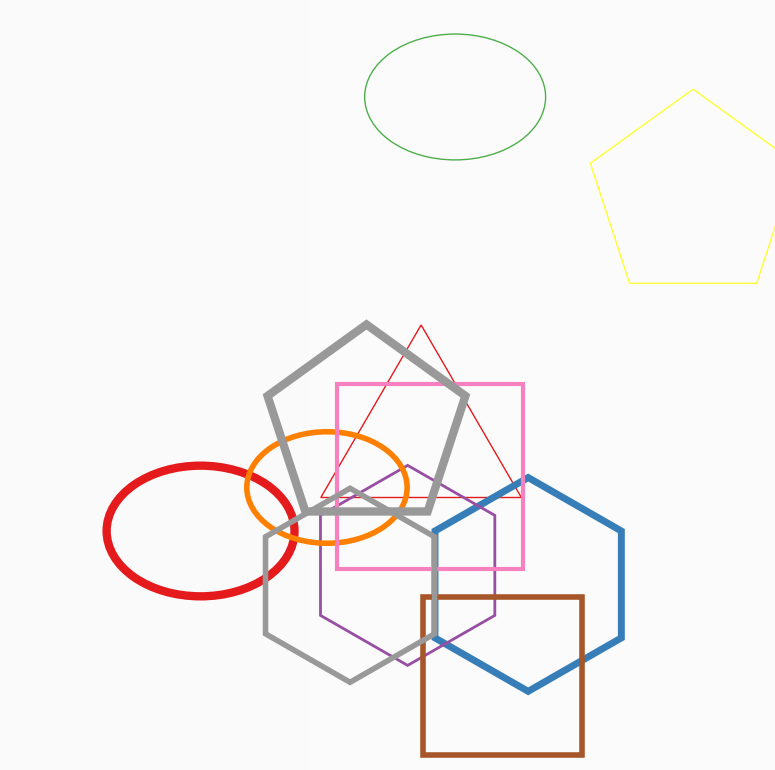[{"shape": "oval", "thickness": 3, "radius": 0.61, "center": [0.259, 0.31]}, {"shape": "triangle", "thickness": 0.5, "radius": 0.75, "center": [0.543, 0.429]}, {"shape": "hexagon", "thickness": 2.5, "radius": 0.69, "center": [0.681, 0.241]}, {"shape": "oval", "thickness": 0.5, "radius": 0.58, "center": [0.587, 0.874]}, {"shape": "hexagon", "thickness": 1, "radius": 0.65, "center": [0.526, 0.266]}, {"shape": "oval", "thickness": 2, "radius": 0.52, "center": [0.422, 0.367]}, {"shape": "pentagon", "thickness": 0.5, "radius": 0.7, "center": [0.894, 0.745]}, {"shape": "square", "thickness": 2, "radius": 0.51, "center": [0.648, 0.123]}, {"shape": "square", "thickness": 1.5, "radius": 0.6, "center": [0.555, 0.381]}, {"shape": "pentagon", "thickness": 3, "radius": 0.67, "center": [0.473, 0.444]}, {"shape": "hexagon", "thickness": 2, "radius": 0.63, "center": [0.452, 0.24]}]